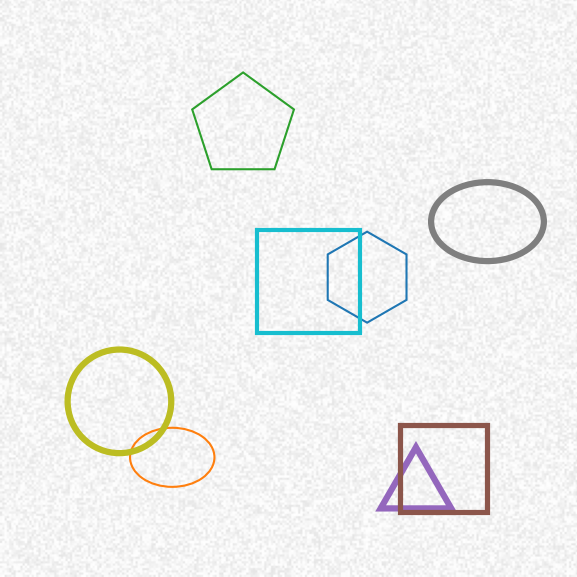[{"shape": "hexagon", "thickness": 1, "radius": 0.39, "center": [0.636, 0.519]}, {"shape": "oval", "thickness": 1, "radius": 0.37, "center": [0.298, 0.207]}, {"shape": "pentagon", "thickness": 1, "radius": 0.46, "center": [0.421, 0.781]}, {"shape": "triangle", "thickness": 3, "radius": 0.35, "center": [0.72, 0.154]}, {"shape": "square", "thickness": 2.5, "radius": 0.38, "center": [0.768, 0.188]}, {"shape": "oval", "thickness": 3, "radius": 0.49, "center": [0.844, 0.615]}, {"shape": "circle", "thickness": 3, "radius": 0.45, "center": [0.207, 0.304]}, {"shape": "square", "thickness": 2, "radius": 0.45, "center": [0.535, 0.512]}]